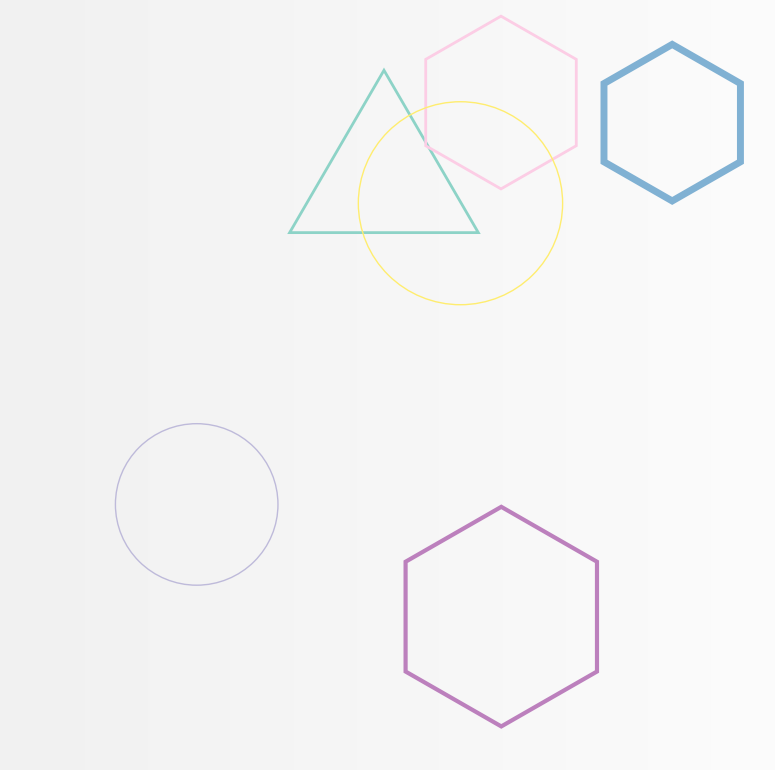[{"shape": "triangle", "thickness": 1, "radius": 0.7, "center": [0.495, 0.768]}, {"shape": "circle", "thickness": 0.5, "radius": 0.52, "center": [0.254, 0.345]}, {"shape": "hexagon", "thickness": 2.5, "radius": 0.51, "center": [0.867, 0.841]}, {"shape": "hexagon", "thickness": 1, "radius": 0.56, "center": [0.646, 0.867]}, {"shape": "hexagon", "thickness": 1.5, "radius": 0.71, "center": [0.647, 0.199]}, {"shape": "circle", "thickness": 0.5, "radius": 0.66, "center": [0.594, 0.736]}]